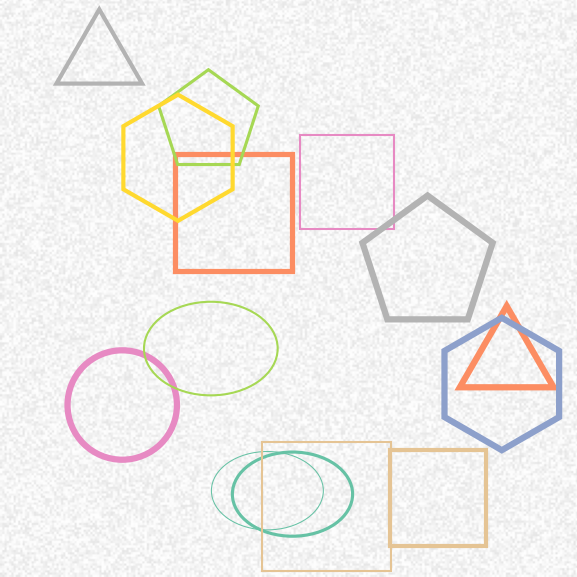[{"shape": "oval", "thickness": 1.5, "radius": 0.52, "center": [0.506, 0.143]}, {"shape": "oval", "thickness": 0.5, "radius": 0.48, "center": [0.463, 0.149]}, {"shape": "triangle", "thickness": 3, "radius": 0.47, "center": [0.877, 0.375]}, {"shape": "square", "thickness": 2.5, "radius": 0.51, "center": [0.404, 0.631]}, {"shape": "hexagon", "thickness": 3, "radius": 0.57, "center": [0.869, 0.334]}, {"shape": "circle", "thickness": 3, "radius": 0.47, "center": [0.212, 0.298]}, {"shape": "square", "thickness": 1, "radius": 0.41, "center": [0.601, 0.684]}, {"shape": "oval", "thickness": 1, "radius": 0.58, "center": [0.365, 0.396]}, {"shape": "pentagon", "thickness": 1.5, "radius": 0.45, "center": [0.361, 0.788]}, {"shape": "hexagon", "thickness": 2, "radius": 0.55, "center": [0.308, 0.726]}, {"shape": "square", "thickness": 1, "radius": 0.56, "center": [0.565, 0.123]}, {"shape": "square", "thickness": 2, "radius": 0.42, "center": [0.759, 0.137]}, {"shape": "triangle", "thickness": 2, "radius": 0.43, "center": [0.172, 0.897]}, {"shape": "pentagon", "thickness": 3, "radius": 0.59, "center": [0.74, 0.542]}]